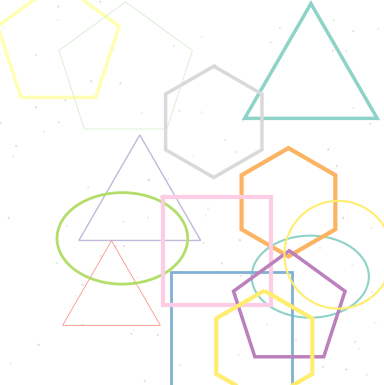[{"shape": "oval", "thickness": 1.5, "radius": 0.76, "center": [0.806, 0.281]}, {"shape": "triangle", "thickness": 2.5, "radius": 0.99, "center": [0.808, 0.792]}, {"shape": "pentagon", "thickness": 2.5, "radius": 0.83, "center": [0.152, 0.881]}, {"shape": "triangle", "thickness": 1, "radius": 0.91, "center": [0.363, 0.467]}, {"shape": "triangle", "thickness": 0.5, "radius": 0.73, "center": [0.29, 0.228]}, {"shape": "square", "thickness": 2, "radius": 0.79, "center": [0.602, 0.135]}, {"shape": "hexagon", "thickness": 3, "radius": 0.7, "center": [0.749, 0.475]}, {"shape": "oval", "thickness": 2, "radius": 0.85, "center": [0.318, 0.381]}, {"shape": "square", "thickness": 3, "radius": 0.7, "center": [0.565, 0.348]}, {"shape": "hexagon", "thickness": 2.5, "radius": 0.72, "center": [0.555, 0.683]}, {"shape": "pentagon", "thickness": 2.5, "radius": 0.76, "center": [0.751, 0.196]}, {"shape": "pentagon", "thickness": 0.5, "radius": 0.91, "center": [0.326, 0.812]}, {"shape": "hexagon", "thickness": 3, "radius": 0.72, "center": [0.686, 0.101]}, {"shape": "circle", "thickness": 1.5, "radius": 0.7, "center": [0.879, 0.338]}]